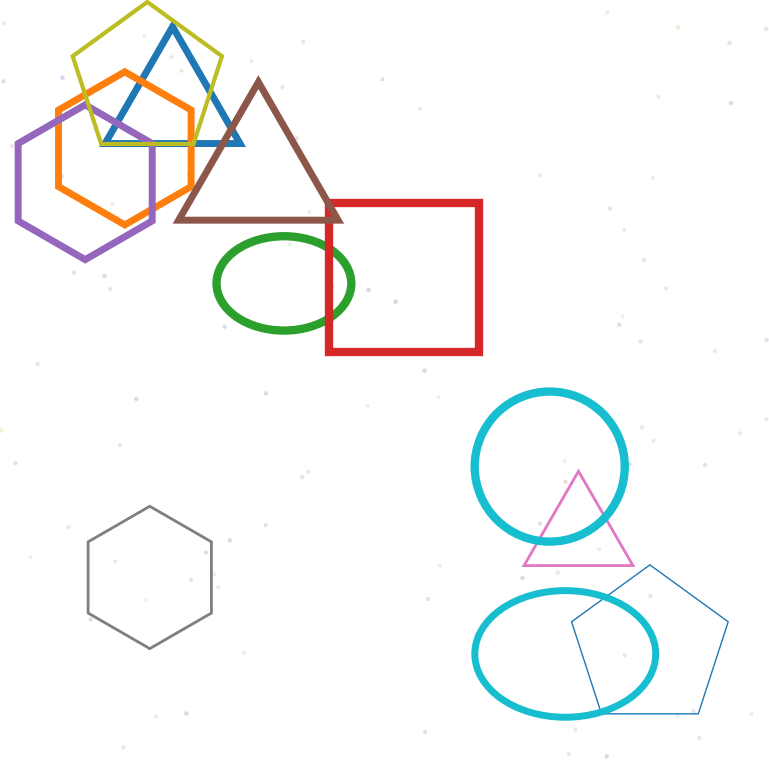[{"shape": "pentagon", "thickness": 0.5, "radius": 0.53, "center": [0.844, 0.159]}, {"shape": "triangle", "thickness": 2.5, "radius": 0.51, "center": [0.224, 0.864]}, {"shape": "hexagon", "thickness": 2.5, "radius": 0.5, "center": [0.162, 0.807]}, {"shape": "oval", "thickness": 3, "radius": 0.44, "center": [0.369, 0.632]}, {"shape": "square", "thickness": 3, "radius": 0.48, "center": [0.525, 0.64]}, {"shape": "hexagon", "thickness": 2.5, "radius": 0.5, "center": [0.111, 0.763]}, {"shape": "triangle", "thickness": 2.5, "radius": 0.6, "center": [0.336, 0.774]}, {"shape": "triangle", "thickness": 1, "radius": 0.41, "center": [0.751, 0.306]}, {"shape": "hexagon", "thickness": 1, "radius": 0.46, "center": [0.195, 0.25]}, {"shape": "pentagon", "thickness": 1.5, "radius": 0.51, "center": [0.191, 0.896]}, {"shape": "circle", "thickness": 3, "radius": 0.49, "center": [0.714, 0.394]}, {"shape": "oval", "thickness": 2.5, "radius": 0.59, "center": [0.734, 0.151]}]